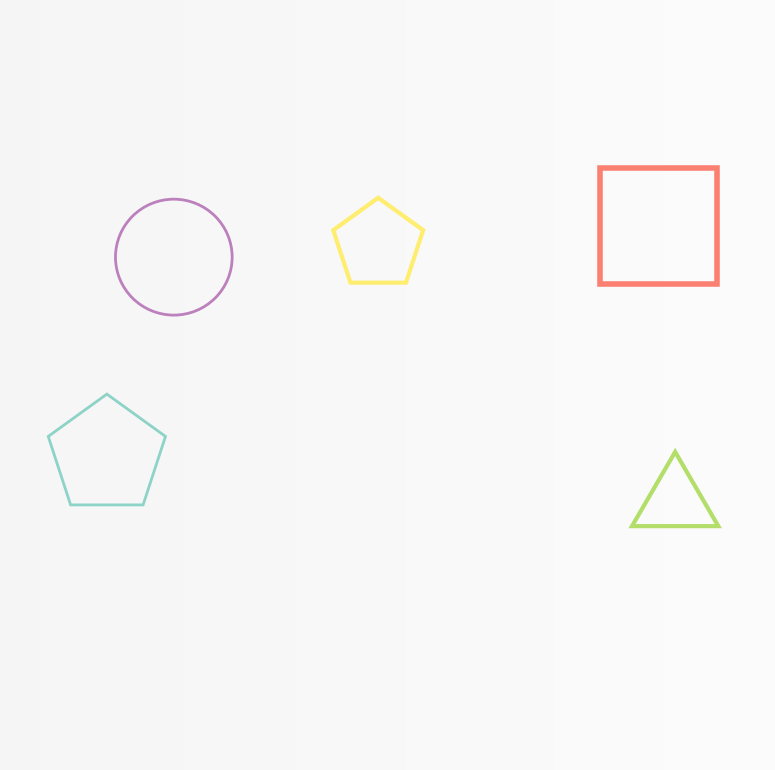[{"shape": "pentagon", "thickness": 1, "radius": 0.4, "center": [0.138, 0.409]}, {"shape": "square", "thickness": 2, "radius": 0.38, "center": [0.85, 0.707]}, {"shape": "triangle", "thickness": 1.5, "radius": 0.32, "center": [0.871, 0.349]}, {"shape": "circle", "thickness": 1, "radius": 0.38, "center": [0.224, 0.666]}, {"shape": "pentagon", "thickness": 1.5, "radius": 0.3, "center": [0.488, 0.682]}]